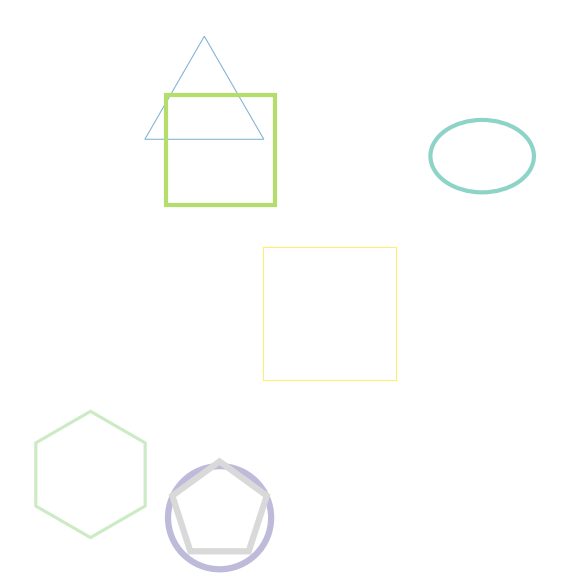[{"shape": "oval", "thickness": 2, "radius": 0.45, "center": [0.835, 0.729]}, {"shape": "circle", "thickness": 3, "radius": 0.45, "center": [0.38, 0.103]}, {"shape": "triangle", "thickness": 0.5, "radius": 0.59, "center": [0.354, 0.817]}, {"shape": "square", "thickness": 2, "radius": 0.47, "center": [0.381, 0.739]}, {"shape": "pentagon", "thickness": 3, "radius": 0.43, "center": [0.38, 0.114]}, {"shape": "hexagon", "thickness": 1.5, "radius": 0.55, "center": [0.157, 0.178]}, {"shape": "square", "thickness": 0.5, "radius": 0.57, "center": [0.571, 0.457]}]